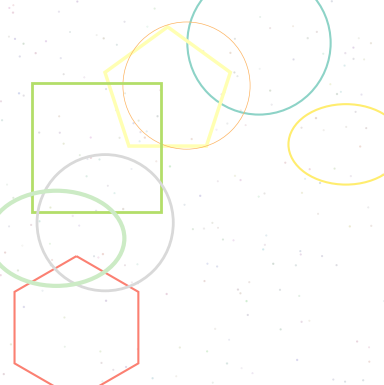[{"shape": "circle", "thickness": 1.5, "radius": 0.93, "center": [0.673, 0.888]}, {"shape": "pentagon", "thickness": 2.5, "radius": 0.86, "center": [0.435, 0.759]}, {"shape": "hexagon", "thickness": 1.5, "radius": 0.93, "center": [0.199, 0.149]}, {"shape": "circle", "thickness": 0.5, "radius": 0.83, "center": [0.484, 0.778]}, {"shape": "square", "thickness": 2, "radius": 0.84, "center": [0.251, 0.617]}, {"shape": "circle", "thickness": 2, "radius": 0.88, "center": [0.273, 0.422]}, {"shape": "oval", "thickness": 3, "radius": 0.88, "center": [0.147, 0.381]}, {"shape": "oval", "thickness": 1.5, "radius": 0.75, "center": [0.898, 0.625]}]